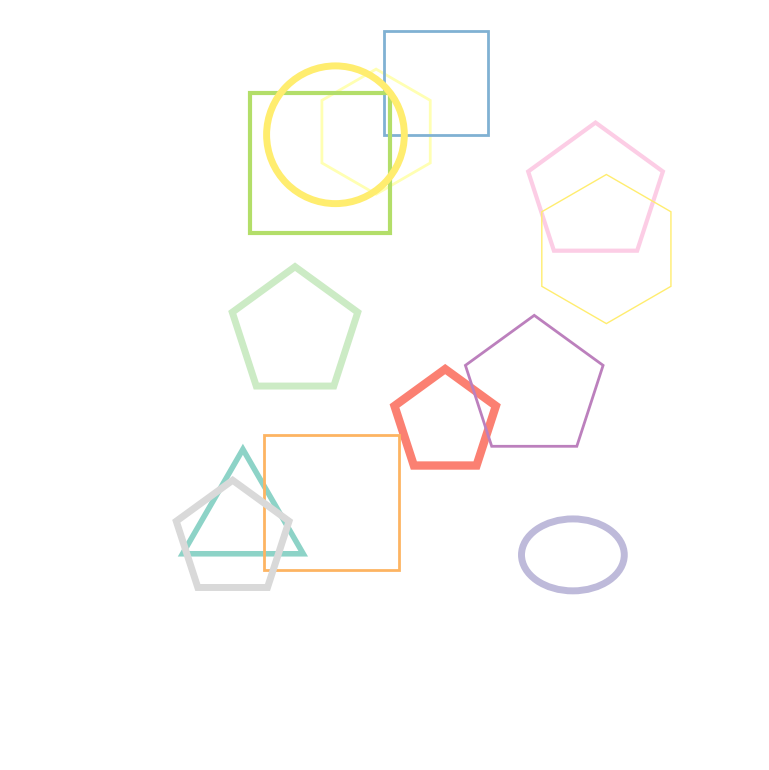[{"shape": "triangle", "thickness": 2, "radius": 0.45, "center": [0.315, 0.326]}, {"shape": "hexagon", "thickness": 1, "radius": 0.41, "center": [0.488, 0.829]}, {"shape": "oval", "thickness": 2.5, "radius": 0.33, "center": [0.744, 0.279]}, {"shape": "pentagon", "thickness": 3, "radius": 0.35, "center": [0.578, 0.451]}, {"shape": "square", "thickness": 1, "radius": 0.34, "center": [0.567, 0.892]}, {"shape": "square", "thickness": 1, "radius": 0.44, "center": [0.431, 0.348]}, {"shape": "square", "thickness": 1.5, "radius": 0.45, "center": [0.415, 0.788]}, {"shape": "pentagon", "thickness": 1.5, "radius": 0.46, "center": [0.773, 0.749]}, {"shape": "pentagon", "thickness": 2.5, "radius": 0.38, "center": [0.302, 0.299]}, {"shape": "pentagon", "thickness": 1, "radius": 0.47, "center": [0.694, 0.496]}, {"shape": "pentagon", "thickness": 2.5, "radius": 0.43, "center": [0.383, 0.568]}, {"shape": "hexagon", "thickness": 0.5, "radius": 0.48, "center": [0.787, 0.677]}, {"shape": "circle", "thickness": 2.5, "radius": 0.45, "center": [0.436, 0.825]}]